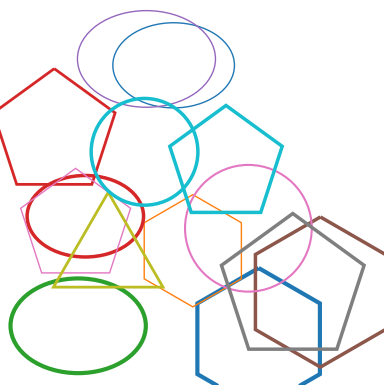[{"shape": "hexagon", "thickness": 3, "radius": 0.92, "center": [0.672, 0.12]}, {"shape": "oval", "thickness": 1, "radius": 0.79, "center": [0.451, 0.83]}, {"shape": "hexagon", "thickness": 1, "radius": 0.73, "center": [0.501, 0.349]}, {"shape": "oval", "thickness": 3, "radius": 0.88, "center": [0.203, 0.154]}, {"shape": "pentagon", "thickness": 2, "radius": 0.83, "center": [0.141, 0.656]}, {"shape": "oval", "thickness": 2.5, "radius": 0.76, "center": [0.222, 0.438]}, {"shape": "oval", "thickness": 1, "radius": 0.9, "center": [0.38, 0.847]}, {"shape": "hexagon", "thickness": 2.5, "radius": 0.97, "center": [0.832, 0.241]}, {"shape": "circle", "thickness": 1.5, "radius": 0.82, "center": [0.645, 0.407]}, {"shape": "pentagon", "thickness": 1, "radius": 0.75, "center": [0.196, 0.413]}, {"shape": "pentagon", "thickness": 2.5, "radius": 0.97, "center": [0.76, 0.251]}, {"shape": "triangle", "thickness": 2, "radius": 0.82, "center": [0.281, 0.336]}, {"shape": "circle", "thickness": 2.5, "radius": 0.69, "center": [0.375, 0.606]}, {"shape": "pentagon", "thickness": 2.5, "radius": 0.77, "center": [0.587, 0.572]}]